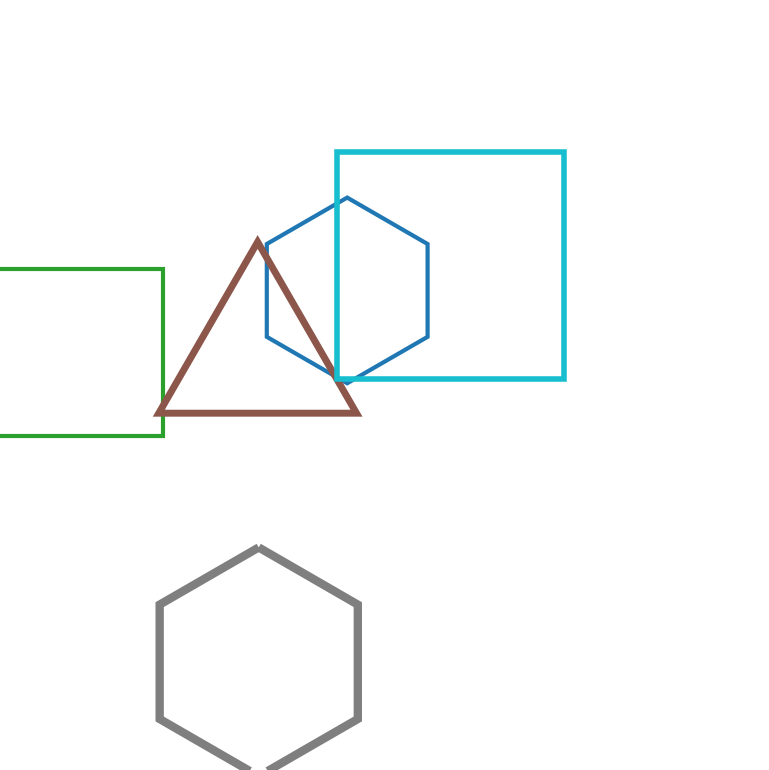[{"shape": "hexagon", "thickness": 1.5, "radius": 0.6, "center": [0.451, 0.623]}, {"shape": "square", "thickness": 1.5, "radius": 0.54, "center": [0.103, 0.542]}, {"shape": "triangle", "thickness": 2.5, "radius": 0.74, "center": [0.335, 0.537]}, {"shape": "hexagon", "thickness": 3, "radius": 0.74, "center": [0.336, 0.14]}, {"shape": "square", "thickness": 2, "radius": 0.74, "center": [0.585, 0.655]}]